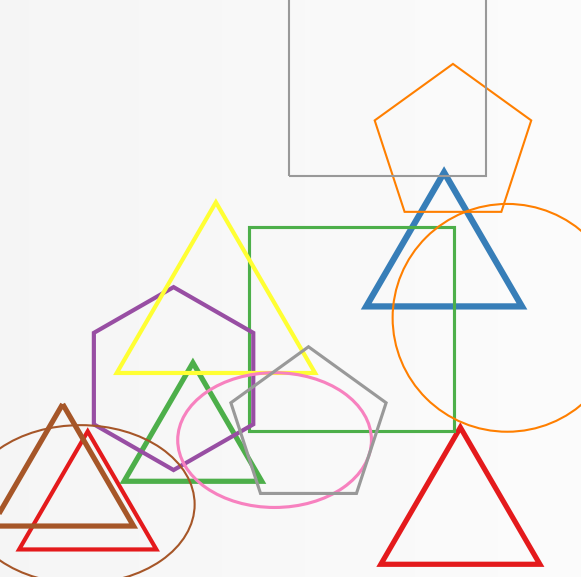[{"shape": "triangle", "thickness": 2, "radius": 0.68, "center": [0.151, 0.116]}, {"shape": "triangle", "thickness": 2.5, "radius": 0.79, "center": [0.792, 0.101]}, {"shape": "triangle", "thickness": 3, "radius": 0.77, "center": [0.764, 0.546]}, {"shape": "triangle", "thickness": 2.5, "radius": 0.68, "center": [0.332, 0.234]}, {"shape": "square", "thickness": 1.5, "radius": 0.88, "center": [0.604, 0.429]}, {"shape": "hexagon", "thickness": 2, "radius": 0.79, "center": [0.299, 0.344]}, {"shape": "pentagon", "thickness": 1, "radius": 0.71, "center": [0.779, 0.747]}, {"shape": "circle", "thickness": 1, "radius": 0.99, "center": [0.873, 0.449]}, {"shape": "triangle", "thickness": 2, "radius": 0.99, "center": [0.371, 0.452]}, {"shape": "triangle", "thickness": 2.5, "radius": 0.7, "center": [0.108, 0.159]}, {"shape": "oval", "thickness": 1, "radius": 0.98, "center": [0.139, 0.126]}, {"shape": "oval", "thickness": 1.5, "radius": 0.83, "center": [0.472, 0.237]}, {"shape": "pentagon", "thickness": 1.5, "radius": 0.7, "center": [0.531, 0.258]}, {"shape": "square", "thickness": 1, "radius": 0.85, "center": [0.667, 0.865]}]